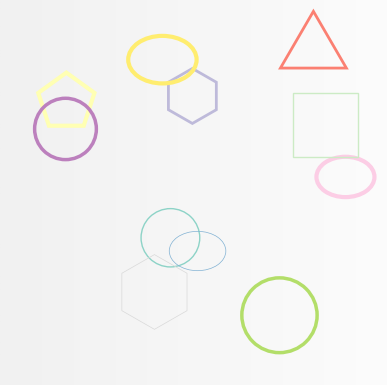[{"shape": "circle", "thickness": 1, "radius": 0.38, "center": [0.44, 0.382]}, {"shape": "pentagon", "thickness": 3, "radius": 0.38, "center": [0.171, 0.735]}, {"shape": "hexagon", "thickness": 2, "radius": 0.36, "center": [0.496, 0.751]}, {"shape": "triangle", "thickness": 2, "radius": 0.49, "center": [0.809, 0.872]}, {"shape": "oval", "thickness": 0.5, "radius": 0.37, "center": [0.51, 0.348]}, {"shape": "circle", "thickness": 2.5, "radius": 0.49, "center": [0.721, 0.181]}, {"shape": "oval", "thickness": 3, "radius": 0.37, "center": [0.891, 0.54]}, {"shape": "hexagon", "thickness": 0.5, "radius": 0.49, "center": [0.399, 0.242]}, {"shape": "circle", "thickness": 2.5, "radius": 0.4, "center": [0.169, 0.665]}, {"shape": "square", "thickness": 1, "radius": 0.42, "center": [0.839, 0.675]}, {"shape": "oval", "thickness": 3, "radius": 0.44, "center": [0.419, 0.845]}]